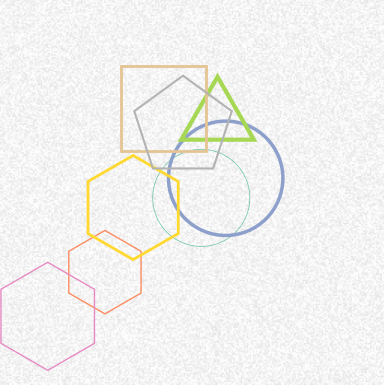[{"shape": "circle", "thickness": 0.5, "radius": 0.63, "center": [0.523, 0.486]}, {"shape": "hexagon", "thickness": 1, "radius": 0.54, "center": [0.273, 0.293]}, {"shape": "circle", "thickness": 2.5, "radius": 0.74, "center": [0.586, 0.537]}, {"shape": "hexagon", "thickness": 1, "radius": 0.7, "center": [0.124, 0.178]}, {"shape": "triangle", "thickness": 3, "radius": 0.54, "center": [0.565, 0.692]}, {"shape": "hexagon", "thickness": 2, "radius": 0.68, "center": [0.346, 0.461]}, {"shape": "square", "thickness": 2, "radius": 0.55, "center": [0.424, 0.719]}, {"shape": "pentagon", "thickness": 1.5, "radius": 0.67, "center": [0.475, 0.67]}]